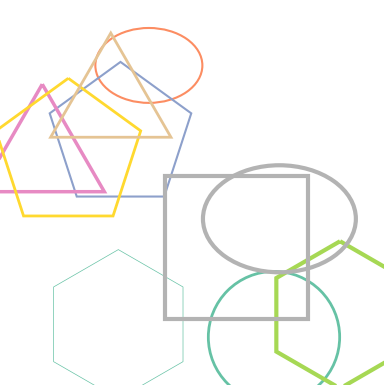[{"shape": "hexagon", "thickness": 0.5, "radius": 0.97, "center": [0.307, 0.158]}, {"shape": "circle", "thickness": 2, "radius": 0.85, "center": [0.712, 0.124]}, {"shape": "oval", "thickness": 1.5, "radius": 0.69, "center": [0.387, 0.83]}, {"shape": "pentagon", "thickness": 1.5, "radius": 0.97, "center": [0.313, 0.646]}, {"shape": "triangle", "thickness": 2.5, "radius": 0.93, "center": [0.11, 0.595]}, {"shape": "hexagon", "thickness": 3, "radius": 0.96, "center": [0.883, 0.182]}, {"shape": "pentagon", "thickness": 2, "radius": 0.99, "center": [0.177, 0.599]}, {"shape": "triangle", "thickness": 2, "radius": 0.9, "center": [0.288, 0.734]}, {"shape": "square", "thickness": 3, "radius": 0.93, "center": [0.614, 0.356]}, {"shape": "oval", "thickness": 3, "radius": 0.99, "center": [0.726, 0.432]}]